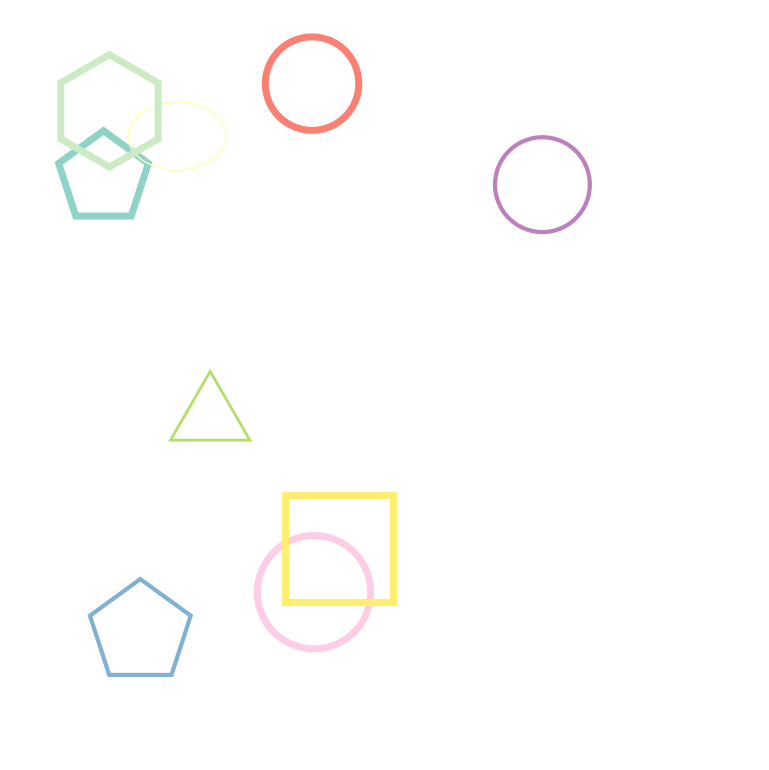[{"shape": "pentagon", "thickness": 2.5, "radius": 0.31, "center": [0.134, 0.769]}, {"shape": "oval", "thickness": 0.5, "radius": 0.32, "center": [0.23, 0.823]}, {"shape": "circle", "thickness": 2.5, "radius": 0.3, "center": [0.405, 0.891]}, {"shape": "pentagon", "thickness": 1.5, "radius": 0.34, "center": [0.182, 0.179]}, {"shape": "triangle", "thickness": 1, "radius": 0.3, "center": [0.273, 0.458]}, {"shape": "circle", "thickness": 2.5, "radius": 0.37, "center": [0.408, 0.231]}, {"shape": "circle", "thickness": 1.5, "radius": 0.31, "center": [0.704, 0.76]}, {"shape": "hexagon", "thickness": 2.5, "radius": 0.36, "center": [0.142, 0.856]}, {"shape": "square", "thickness": 2.5, "radius": 0.35, "center": [0.44, 0.288]}]